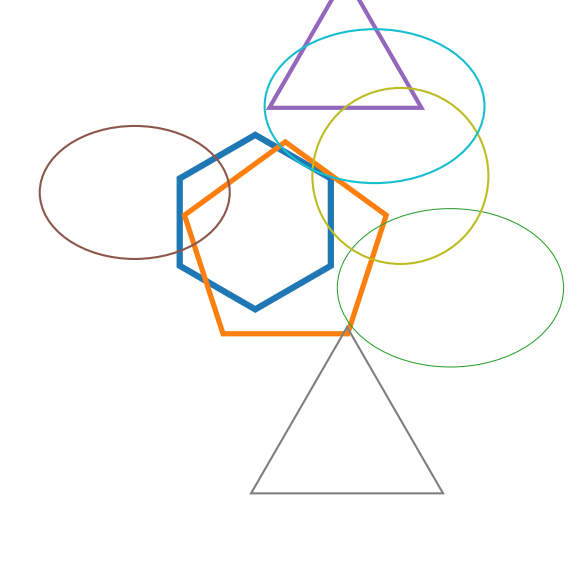[{"shape": "hexagon", "thickness": 3, "radius": 0.76, "center": [0.442, 0.614]}, {"shape": "pentagon", "thickness": 2.5, "radius": 0.92, "center": [0.494, 0.57]}, {"shape": "oval", "thickness": 0.5, "radius": 0.98, "center": [0.78, 0.501]}, {"shape": "triangle", "thickness": 2, "radius": 0.76, "center": [0.598, 0.888]}, {"shape": "oval", "thickness": 1, "radius": 0.82, "center": [0.233, 0.666]}, {"shape": "triangle", "thickness": 1, "radius": 0.96, "center": [0.601, 0.241]}, {"shape": "circle", "thickness": 1, "radius": 0.76, "center": [0.693, 0.694]}, {"shape": "oval", "thickness": 1, "radius": 0.95, "center": [0.649, 0.815]}]